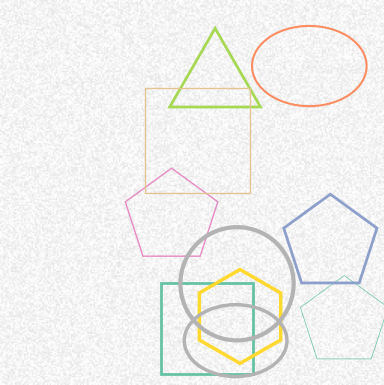[{"shape": "pentagon", "thickness": 0.5, "radius": 0.6, "center": [0.894, 0.165]}, {"shape": "square", "thickness": 2, "radius": 0.59, "center": [0.538, 0.147]}, {"shape": "oval", "thickness": 1.5, "radius": 0.74, "center": [0.803, 0.828]}, {"shape": "pentagon", "thickness": 2, "radius": 0.64, "center": [0.858, 0.368]}, {"shape": "pentagon", "thickness": 1, "radius": 0.63, "center": [0.446, 0.437]}, {"shape": "triangle", "thickness": 2, "radius": 0.68, "center": [0.559, 0.79]}, {"shape": "hexagon", "thickness": 2.5, "radius": 0.61, "center": [0.623, 0.178]}, {"shape": "square", "thickness": 1, "radius": 0.68, "center": [0.513, 0.635]}, {"shape": "circle", "thickness": 3, "radius": 0.74, "center": [0.616, 0.263]}, {"shape": "oval", "thickness": 2.5, "radius": 0.67, "center": [0.612, 0.115]}]